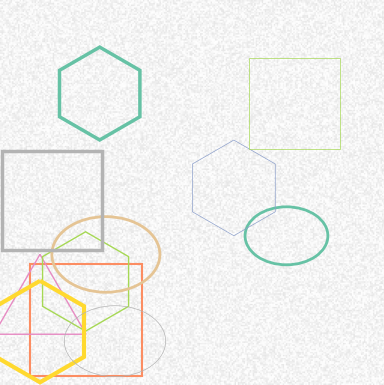[{"shape": "hexagon", "thickness": 2.5, "radius": 0.6, "center": [0.259, 0.757]}, {"shape": "oval", "thickness": 2, "radius": 0.54, "center": [0.744, 0.387]}, {"shape": "square", "thickness": 1.5, "radius": 0.73, "center": [0.225, 0.168]}, {"shape": "hexagon", "thickness": 0.5, "radius": 0.62, "center": [0.607, 0.512]}, {"shape": "triangle", "thickness": 1, "radius": 0.69, "center": [0.104, 0.201]}, {"shape": "square", "thickness": 0.5, "radius": 0.59, "center": [0.764, 0.732]}, {"shape": "hexagon", "thickness": 1, "radius": 0.65, "center": [0.222, 0.269]}, {"shape": "hexagon", "thickness": 3, "radius": 0.66, "center": [0.104, 0.139]}, {"shape": "oval", "thickness": 2, "radius": 0.7, "center": [0.275, 0.339]}, {"shape": "square", "thickness": 2.5, "radius": 0.65, "center": [0.135, 0.48]}, {"shape": "oval", "thickness": 0.5, "radius": 0.66, "center": [0.299, 0.114]}]